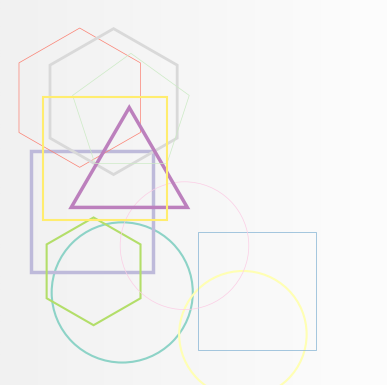[{"shape": "circle", "thickness": 1.5, "radius": 0.91, "center": [0.315, 0.24]}, {"shape": "circle", "thickness": 1.5, "radius": 0.82, "center": [0.627, 0.132]}, {"shape": "square", "thickness": 2.5, "radius": 0.79, "center": [0.237, 0.451]}, {"shape": "hexagon", "thickness": 0.5, "radius": 0.9, "center": [0.206, 0.746]}, {"shape": "square", "thickness": 0.5, "radius": 0.76, "center": [0.664, 0.243]}, {"shape": "hexagon", "thickness": 1.5, "radius": 0.7, "center": [0.241, 0.295]}, {"shape": "circle", "thickness": 0.5, "radius": 0.83, "center": [0.476, 0.362]}, {"shape": "hexagon", "thickness": 2, "radius": 0.95, "center": [0.293, 0.736]}, {"shape": "triangle", "thickness": 2.5, "radius": 0.86, "center": [0.334, 0.548]}, {"shape": "pentagon", "thickness": 0.5, "radius": 0.79, "center": [0.338, 0.703]}, {"shape": "square", "thickness": 1.5, "radius": 0.8, "center": [0.27, 0.589]}]